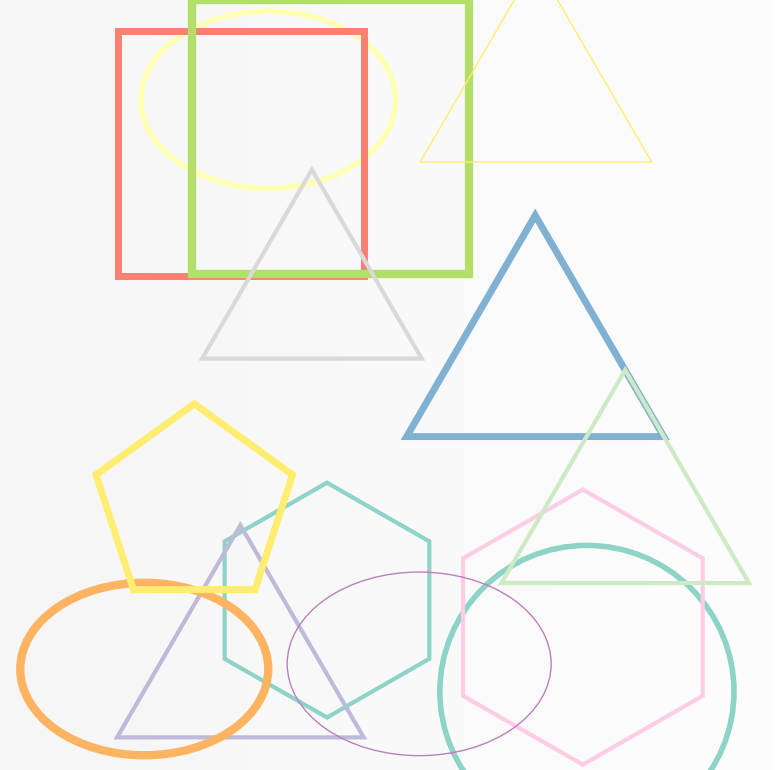[{"shape": "hexagon", "thickness": 1.5, "radius": 0.76, "center": [0.422, 0.221]}, {"shape": "circle", "thickness": 2, "radius": 0.95, "center": [0.757, 0.102]}, {"shape": "oval", "thickness": 2, "radius": 0.82, "center": [0.346, 0.87]}, {"shape": "triangle", "thickness": 1.5, "radius": 0.92, "center": [0.31, 0.134]}, {"shape": "square", "thickness": 2.5, "radius": 0.8, "center": [0.311, 0.801]}, {"shape": "triangle", "thickness": 2.5, "radius": 0.96, "center": [0.691, 0.529]}, {"shape": "oval", "thickness": 3, "radius": 0.8, "center": [0.186, 0.131]}, {"shape": "square", "thickness": 3, "radius": 0.89, "center": [0.427, 0.822]}, {"shape": "hexagon", "thickness": 1.5, "radius": 0.89, "center": [0.752, 0.186]}, {"shape": "triangle", "thickness": 1.5, "radius": 0.82, "center": [0.402, 0.616]}, {"shape": "oval", "thickness": 0.5, "radius": 0.85, "center": [0.541, 0.138]}, {"shape": "triangle", "thickness": 1.5, "radius": 0.92, "center": [0.807, 0.335]}, {"shape": "triangle", "thickness": 0.5, "radius": 0.86, "center": [0.691, 0.876]}, {"shape": "pentagon", "thickness": 2.5, "radius": 0.67, "center": [0.251, 0.342]}]